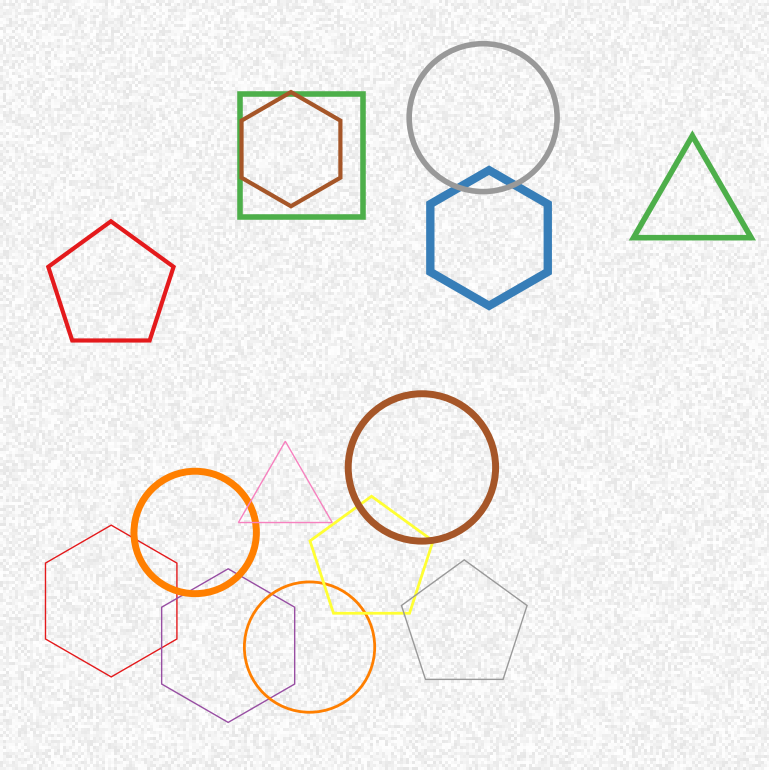[{"shape": "pentagon", "thickness": 1.5, "radius": 0.43, "center": [0.144, 0.627]}, {"shape": "hexagon", "thickness": 0.5, "radius": 0.49, "center": [0.144, 0.219]}, {"shape": "hexagon", "thickness": 3, "radius": 0.44, "center": [0.635, 0.691]}, {"shape": "square", "thickness": 2, "radius": 0.4, "center": [0.391, 0.799]}, {"shape": "triangle", "thickness": 2, "radius": 0.44, "center": [0.899, 0.735]}, {"shape": "hexagon", "thickness": 0.5, "radius": 0.5, "center": [0.296, 0.162]}, {"shape": "circle", "thickness": 1, "radius": 0.42, "center": [0.402, 0.16]}, {"shape": "circle", "thickness": 2.5, "radius": 0.4, "center": [0.253, 0.309]}, {"shape": "pentagon", "thickness": 1, "radius": 0.42, "center": [0.482, 0.272]}, {"shape": "circle", "thickness": 2.5, "radius": 0.48, "center": [0.548, 0.393]}, {"shape": "hexagon", "thickness": 1.5, "radius": 0.37, "center": [0.378, 0.806]}, {"shape": "triangle", "thickness": 0.5, "radius": 0.35, "center": [0.371, 0.357]}, {"shape": "pentagon", "thickness": 0.5, "radius": 0.43, "center": [0.603, 0.187]}, {"shape": "circle", "thickness": 2, "radius": 0.48, "center": [0.627, 0.847]}]